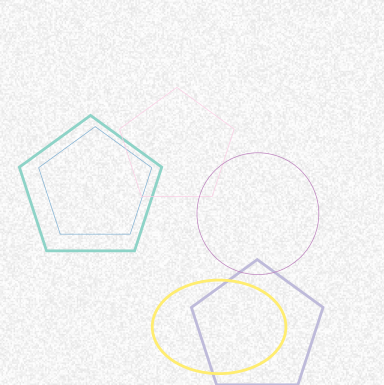[{"shape": "pentagon", "thickness": 2, "radius": 0.97, "center": [0.235, 0.506]}, {"shape": "pentagon", "thickness": 2, "radius": 0.9, "center": [0.668, 0.146]}, {"shape": "pentagon", "thickness": 0.5, "radius": 0.77, "center": [0.247, 0.517]}, {"shape": "pentagon", "thickness": 0.5, "radius": 0.78, "center": [0.459, 0.617]}, {"shape": "circle", "thickness": 0.5, "radius": 0.79, "center": [0.67, 0.445]}, {"shape": "oval", "thickness": 2, "radius": 0.87, "center": [0.569, 0.151]}]